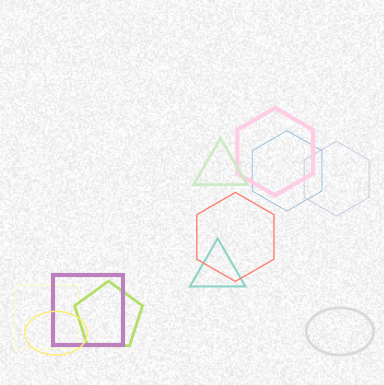[{"shape": "triangle", "thickness": 1.5, "radius": 0.42, "center": [0.565, 0.298]}, {"shape": "square", "thickness": 0.5, "radius": 0.41, "center": [0.12, 0.178]}, {"shape": "hexagon", "thickness": 0.5, "radius": 0.49, "center": [0.874, 0.536]}, {"shape": "hexagon", "thickness": 1, "radius": 0.58, "center": [0.611, 0.385]}, {"shape": "hexagon", "thickness": 0.5, "radius": 0.52, "center": [0.746, 0.556]}, {"shape": "pentagon", "thickness": 2, "radius": 0.46, "center": [0.282, 0.177]}, {"shape": "hexagon", "thickness": 3, "radius": 0.57, "center": [0.715, 0.606]}, {"shape": "oval", "thickness": 2, "radius": 0.44, "center": [0.883, 0.139]}, {"shape": "square", "thickness": 3, "radius": 0.46, "center": [0.228, 0.194]}, {"shape": "triangle", "thickness": 2, "radius": 0.4, "center": [0.573, 0.561]}, {"shape": "oval", "thickness": 1, "radius": 0.41, "center": [0.146, 0.134]}]